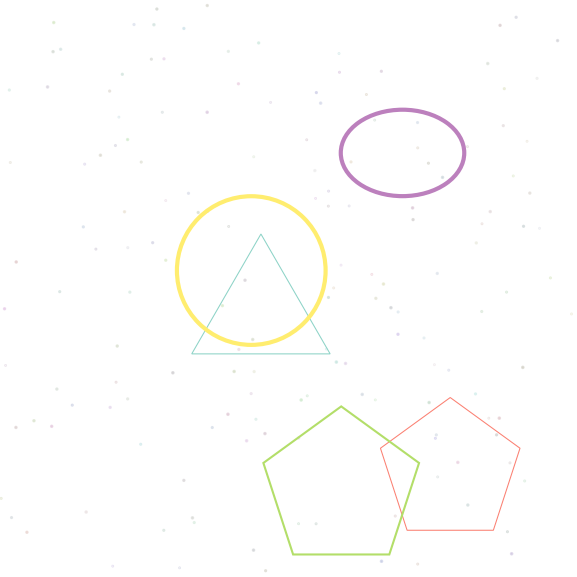[{"shape": "triangle", "thickness": 0.5, "radius": 0.69, "center": [0.452, 0.456]}, {"shape": "pentagon", "thickness": 0.5, "radius": 0.64, "center": [0.78, 0.184]}, {"shape": "pentagon", "thickness": 1, "radius": 0.71, "center": [0.591, 0.154]}, {"shape": "oval", "thickness": 2, "radius": 0.53, "center": [0.697, 0.734]}, {"shape": "circle", "thickness": 2, "radius": 0.64, "center": [0.435, 0.531]}]